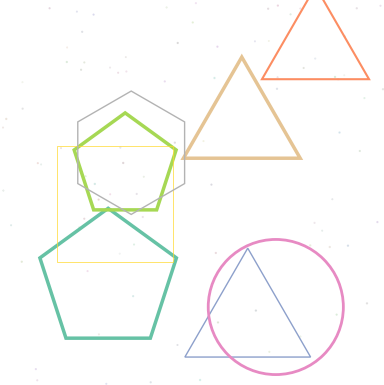[{"shape": "pentagon", "thickness": 2.5, "radius": 0.93, "center": [0.281, 0.272]}, {"shape": "triangle", "thickness": 1.5, "radius": 0.8, "center": [0.819, 0.875]}, {"shape": "triangle", "thickness": 1, "radius": 0.94, "center": [0.643, 0.167]}, {"shape": "circle", "thickness": 2, "radius": 0.88, "center": [0.716, 0.203]}, {"shape": "pentagon", "thickness": 2.5, "radius": 0.7, "center": [0.325, 0.568]}, {"shape": "square", "thickness": 0.5, "radius": 0.76, "center": [0.299, 0.47]}, {"shape": "triangle", "thickness": 2.5, "radius": 0.88, "center": [0.628, 0.677]}, {"shape": "hexagon", "thickness": 1, "radius": 0.8, "center": [0.341, 0.603]}]